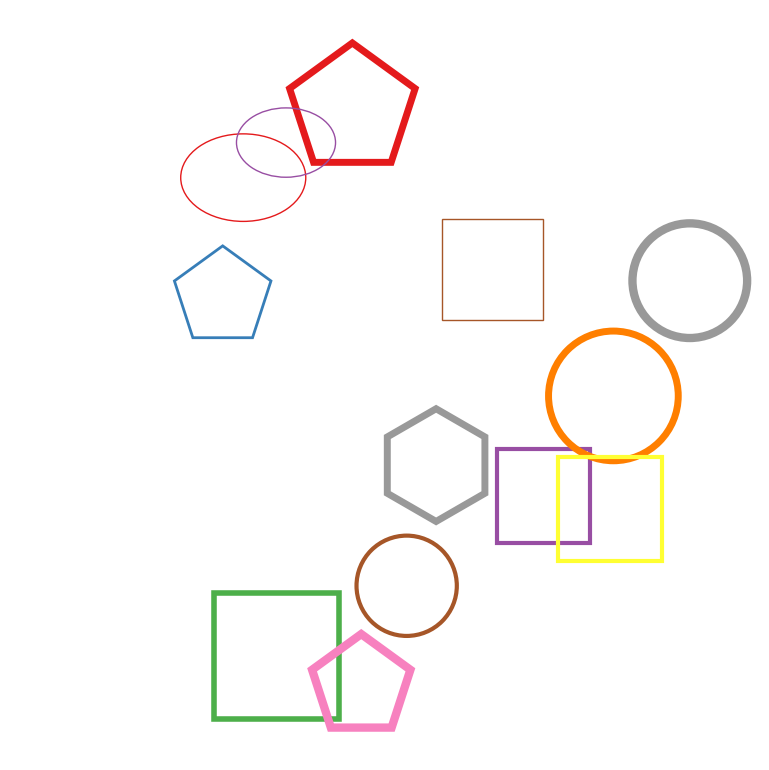[{"shape": "pentagon", "thickness": 2.5, "radius": 0.43, "center": [0.458, 0.859]}, {"shape": "oval", "thickness": 0.5, "radius": 0.41, "center": [0.316, 0.769]}, {"shape": "pentagon", "thickness": 1, "radius": 0.33, "center": [0.289, 0.615]}, {"shape": "square", "thickness": 2, "radius": 0.41, "center": [0.359, 0.148]}, {"shape": "square", "thickness": 1.5, "radius": 0.3, "center": [0.706, 0.356]}, {"shape": "oval", "thickness": 0.5, "radius": 0.32, "center": [0.371, 0.815]}, {"shape": "circle", "thickness": 2.5, "radius": 0.42, "center": [0.797, 0.486]}, {"shape": "square", "thickness": 1.5, "radius": 0.34, "center": [0.792, 0.338]}, {"shape": "square", "thickness": 0.5, "radius": 0.33, "center": [0.64, 0.65]}, {"shape": "circle", "thickness": 1.5, "radius": 0.33, "center": [0.528, 0.239]}, {"shape": "pentagon", "thickness": 3, "radius": 0.34, "center": [0.469, 0.109]}, {"shape": "circle", "thickness": 3, "radius": 0.37, "center": [0.896, 0.635]}, {"shape": "hexagon", "thickness": 2.5, "radius": 0.37, "center": [0.566, 0.396]}]